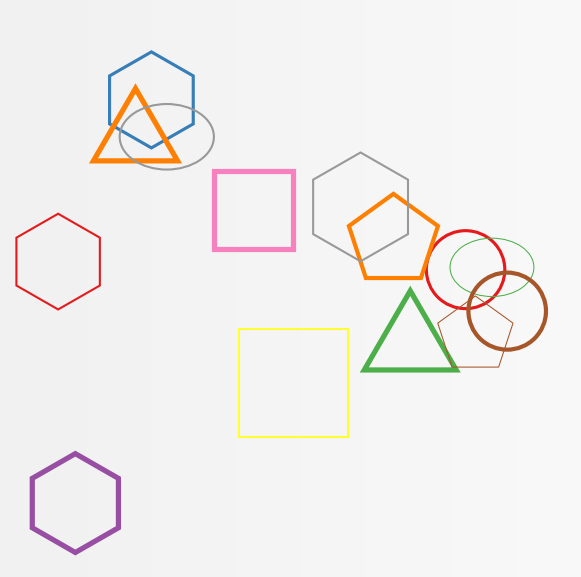[{"shape": "hexagon", "thickness": 1, "radius": 0.41, "center": [0.1, 0.546]}, {"shape": "circle", "thickness": 1.5, "radius": 0.34, "center": [0.801, 0.532]}, {"shape": "hexagon", "thickness": 1.5, "radius": 0.42, "center": [0.26, 0.826]}, {"shape": "oval", "thickness": 0.5, "radius": 0.36, "center": [0.846, 0.536]}, {"shape": "triangle", "thickness": 2.5, "radius": 0.46, "center": [0.706, 0.404]}, {"shape": "hexagon", "thickness": 2.5, "radius": 0.43, "center": [0.13, 0.128]}, {"shape": "triangle", "thickness": 2.5, "radius": 0.42, "center": [0.233, 0.762]}, {"shape": "pentagon", "thickness": 2, "radius": 0.4, "center": [0.677, 0.583]}, {"shape": "square", "thickness": 1, "radius": 0.47, "center": [0.505, 0.337]}, {"shape": "pentagon", "thickness": 0.5, "radius": 0.34, "center": [0.818, 0.419]}, {"shape": "circle", "thickness": 2, "radius": 0.33, "center": [0.873, 0.46]}, {"shape": "square", "thickness": 2.5, "radius": 0.34, "center": [0.436, 0.636]}, {"shape": "oval", "thickness": 1, "radius": 0.41, "center": [0.287, 0.762]}, {"shape": "hexagon", "thickness": 1, "radius": 0.47, "center": [0.62, 0.641]}]